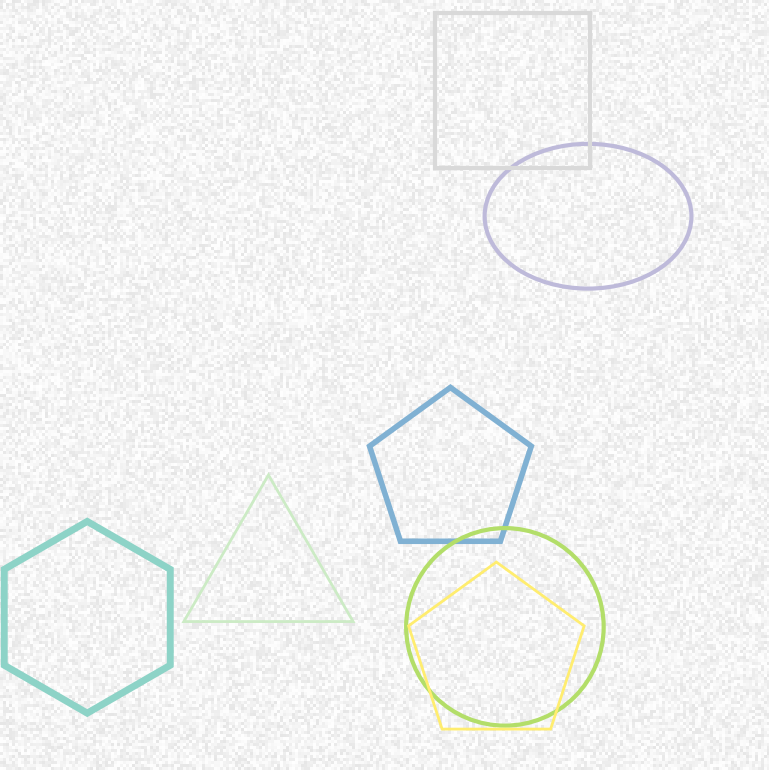[{"shape": "hexagon", "thickness": 2.5, "radius": 0.62, "center": [0.113, 0.198]}, {"shape": "oval", "thickness": 1.5, "radius": 0.67, "center": [0.764, 0.719]}, {"shape": "pentagon", "thickness": 2, "radius": 0.55, "center": [0.585, 0.386]}, {"shape": "circle", "thickness": 1.5, "radius": 0.64, "center": [0.656, 0.186]}, {"shape": "square", "thickness": 1.5, "radius": 0.5, "center": [0.665, 0.882]}, {"shape": "triangle", "thickness": 1, "radius": 0.63, "center": [0.349, 0.256]}, {"shape": "pentagon", "thickness": 1, "radius": 0.6, "center": [0.645, 0.15]}]